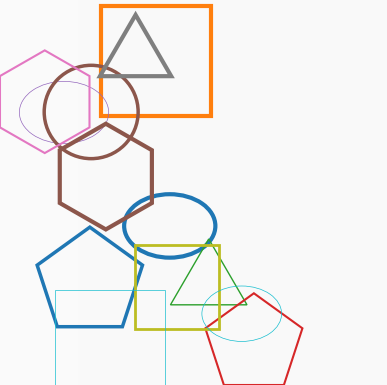[{"shape": "oval", "thickness": 3, "radius": 0.59, "center": [0.438, 0.413]}, {"shape": "pentagon", "thickness": 2.5, "radius": 0.71, "center": [0.232, 0.267]}, {"shape": "square", "thickness": 3, "radius": 0.71, "center": [0.402, 0.841]}, {"shape": "triangle", "thickness": 1, "radius": 0.57, "center": [0.539, 0.265]}, {"shape": "pentagon", "thickness": 1.5, "radius": 0.66, "center": [0.655, 0.107]}, {"shape": "oval", "thickness": 0.5, "radius": 0.58, "center": [0.165, 0.708]}, {"shape": "circle", "thickness": 2.5, "radius": 0.61, "center": [0.235, 0.709]}, {"shape": "hexagon", "thickness": 3, "radius": 0.69, "center": [0.273, 0.541]}, {"shape": "hexagon", "thickness": 1.5, "radius": 0.67, "center": [0.115, 0.736]}, {"shape": "triangle", "thickness": 3, "radius": 0.53, "center": [0.35, 0.855]}, {"shape": "square", "thickness": 2, "radius": 0.54, "center": [0.456, 0.255]}, {"shape": "oval", "thickness": 0.5, "radius": 0.51, "center": [0.624, 0.185]}, {"shape": "square", "thickness": 0.5, "radius": 0.71, "center": [0.284, 0.105]}]